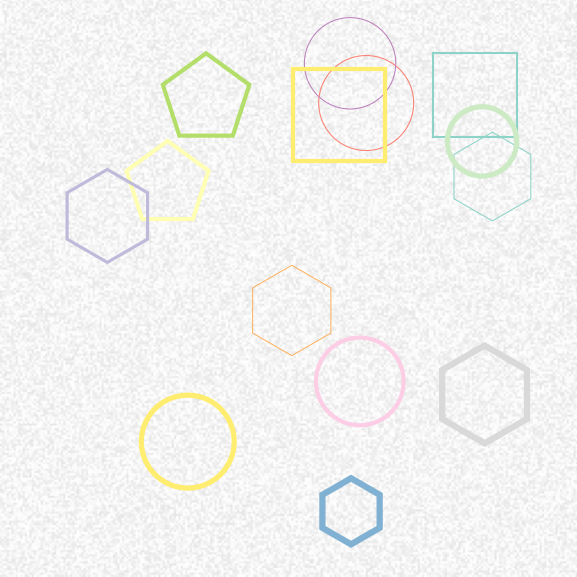[{"shape": "hexagon", "thickness": 0.5, "radius": 0.38, "center": [0.853, 0.693]}, {"shape": "square", "thickness": 1, "radius": 0.36, "center": [0.822, 0.834]}, {"shape": "pentagon", "thickness": 2, "radius": 0.37, "center": [0.29, 0.68]}, {"shape": "hexagon", "thickness": 1.5, "radius": 0.4, "center": [0.186, 0.625]}, {"shape": "circle", "thickness": 0.5, "radius": 0.41, "center": [0.634, 0.821]}, {"shape": "hexagon", "thickness": 3, "radius": 0.29, "center": [0.608, 0.114]}, {"shape": "hexagon", "thickness": 0.5, "radius": 0.39, "center": [0.505, 0.461]}, {"shape": "pentagon", "thickness": 2, "radius": 0.39, "center": [0.357, 0.828]}, {"shape": "circle", "thickness": 2, "radius": 0.38, "center": [0.623, 0.339]}, {"shape": "hexagon", "thickness": 3, "radius": 0.42, "center": [0.839, 0.316]}, {"shape": "circle", "thickness": 0.5, "radius": 0.4, "center": [0.606, 0.89]}, {"shape": "circle", "thickness": 2.5, "radius": 0.3, "center": [0.835, 0.754]}, {"shape": "square", "thickness": 2, "radius": 0.4, "center": [0.586, 0.8]}, {"shape": "circle", "thickness": 2.5, "radius": 0.4, "center": [0.325, 0.234]}]